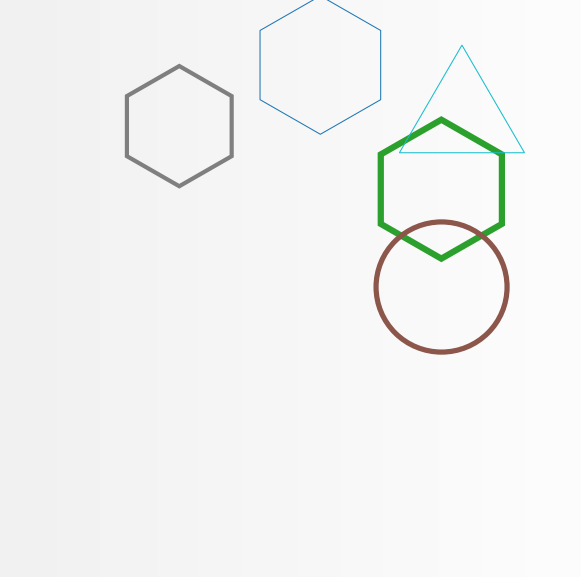[{"shape": "hexagon", "thickness": 0.5, "radius": 0.6, "center": [0.551, 0.886]}, {"shape": "hexagon", "thickness": 3, "radius": 0.6, "center": [0.759, 0.672]}, {"shape": "circle", "thickness": 2.5, "radius": 0.56, "center": [0.76, 0.502]}, {"shape": "hexagon", "thickness": 2, "radius": 0.52, "center": [0.308, 0.781]}, {"shape": "triangle", "thickness": 0.5, "radius": 0.62, "center": [0.795, 0.797]}]